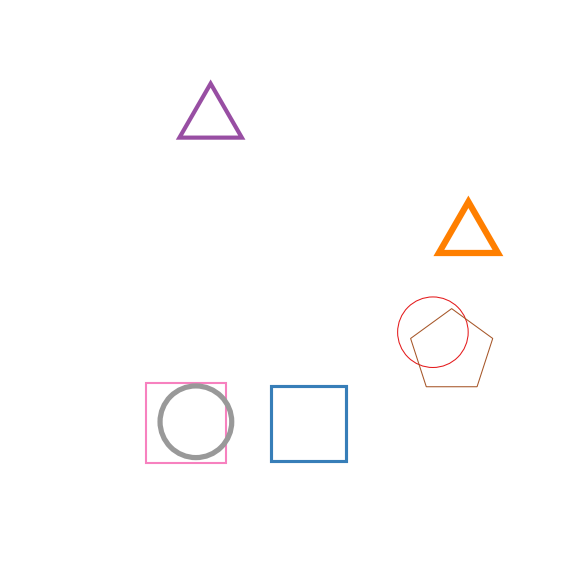[{"shape": "circle", "thickness": 0.5, "radius": 0.31, "center": [0.75, 0.424]}, {"shape": "square", "thickness": 1.5, "radius": 0.32, "center": [0.534, 0.266]}, {"shape": "triangle", "thickness": 2, "radius": 0.31, "center": [0.365, 0.792]}, {"shape": "triangle", "thickness": 3, "radius": 0.3, "center": [0.811, 0.591]}, {"shape": "pentagon", "thickness": 0.5, "radius": 0.37, "center": [0.782, 0.39]}, {"shape": "square", "thickness": 1, "radius": 0.35, "center": [0.322, 0.267]}, {"shape": "circle", "thickness": 2.5, "radius": 0.31, "center": [0.339, 0.269]}]